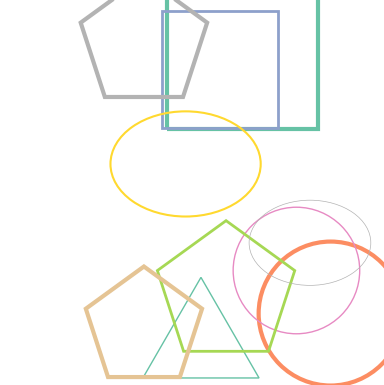[{"shape": "triangle", "thickness": 1, "radius": 0.87, "center": [0.522, 0.105]}, {"shape": "square", "thickness": 3, "radius": 0.98, "center": [0.63, 0.861]}, {"shape": "circle", "thickness": 3, "radius": 0.93, "center": [0.859, 0.186]}, {"shape": "square", "thickness": 2, "radius": 0.76, "center": [0.572, 0.82]}, {"shape": "circle", "thickness": 1, "radius": 0.82, "center": [0.77, 0.297]}, {"shape": "pentagon", "thickness": 2, "radius": 0.94, "center": [0.587, 0.239]}, {"shape": "oval", "thickness": 1.5, "radius": 0.98, "center": [0.482, 0.574]}, {"shape": "pentagon", "thickness": 3, "radius": 0.79, "center": [0.374, 0.149]}, {"shape": "pentagon", "thickness": 3, "radius": 0.86, "center": [0.374, 0.888]}, {"shape": "oval", "thickness": 0.5, "radius": 0.79, "center": [0.805, 0.369]}]